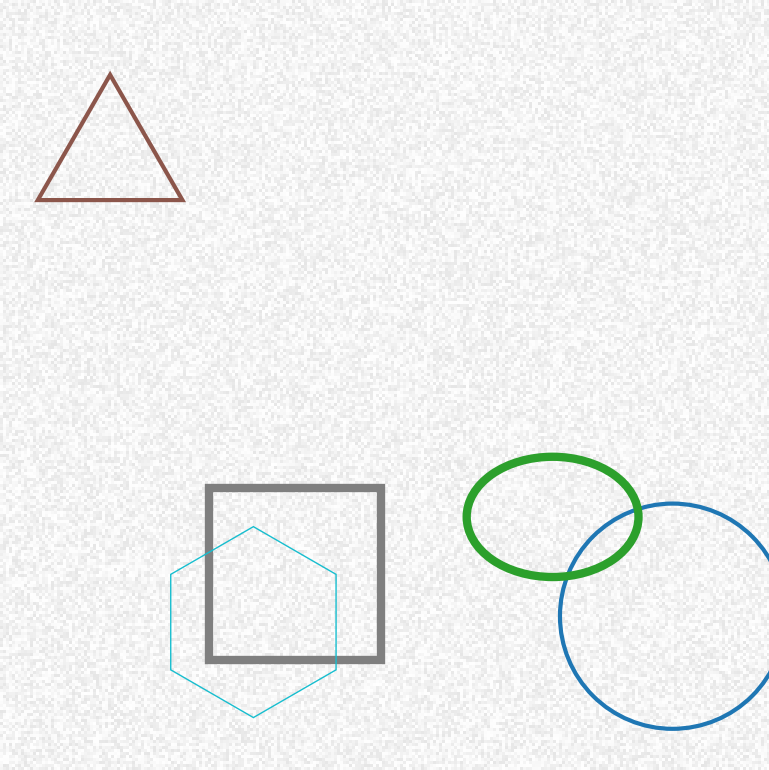[{"shape": "circle", "thickness": 1.5, "radius": 0.73, "center": [0.873, 0.2]}, {"shape": "oval", "thickness": 3, "radius": 0.56, "center": [0.718, 0.329]}, {"shape": "triangle", "thickness": 1.5, "radius": 0.54, "center": [0.143, 0.794]}, {"shape": "square", "thickness": 3, "radius": 0.56, "center": [0.383, 0.255]}, {"shape": "hexagon", "thickness": 0.5, "radius": 0.62, "center": [0.329, 0.192]}]